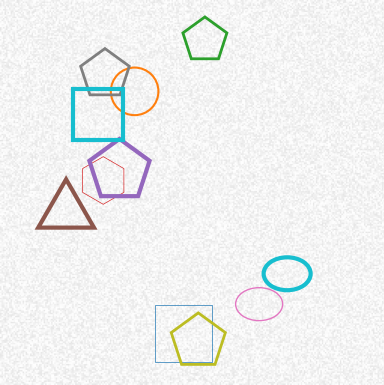[{"shape": "square", "thickness": 0.5, "radius": 0.37, "center": [0.477, 0.135]}, {"shape": "circle", "thickness": 1.5, "radius": 0.31, "center": [0.35, 0.763]}, {"shape": "pentagon", "thickness": 2, "radius": 0.3, "center": [0.532, 0.896]}, {"shape": "hexagon", "thickness": 0.5, "radius": 0.31, "center": [0.268, 0.531]}, {"shape": "pentagon", "thickness": 3, "radius": 0.41, "center": [0.31, 0.557]}, {"shape": "triangle", "thickness": 3, "radius": 0.42, "center": [0.172, 0.451]}, {"shape": "oval", "thickness": 1, "radius": 0.31, "center": [0.673, 0.21]}, {"shape": "pentagon", "thickness": 2, "radius": 0.33, "center": [0.273, 0.807]}, {"shape": "pentagon", "thickness": 2, "radius": 0.37, "center": [0.515, 0.113]}, {"shape": "square", "thickness": 3, "radius": 0.33, "center": [0.255, 0.702]}, {"shape": "oval", "thickness": 3, "radius": 0.31, "center": [0.746, 0.289]}]